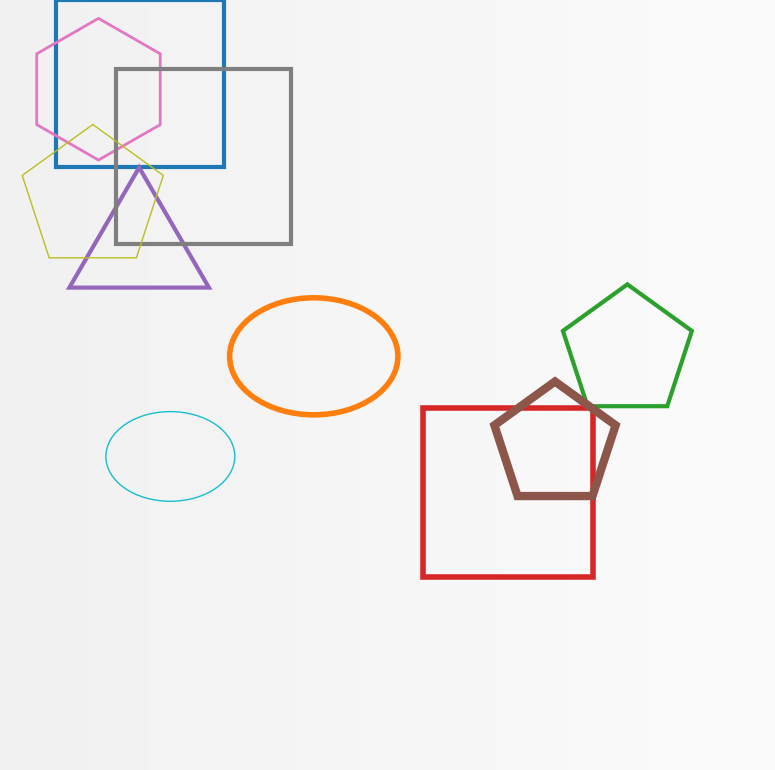[{"shape": "square", "thickness": 1.5, "radius": 0.54, "center": [0.18, 0.891]}, {"shape": "oval", "thickness": 2, "radius": 0.54, "center": [0.405, 0.537]}, {"shape": "pentagon", "thickness": 1.5, "radius": 0.44, "center": [0.81, 0.543]}, {"shape": "square", "thickness": 2, "radius": 0.55, "center": [0.655, 0.36]}, {"shape": "triangle", "thickness": 1.5, "radius": 0.52, "center": [0.18, 0.678]}, {"shape": "pentagon", "thickness": 3, "radius": 0.41, "center": [0.716, 0.422]}, {"shape": "hexagon", "thickness": 1, "radius": 0.46, "center": [0.127, 0.884]}, {"shape": "square", "thickness": 1.5, "radius": 0.57, "center": [0.262, 0.797]}, {"shape": "pentagon", "thickness": 0.5, "radius": 0.48, "center": [0.12, 0.743]}, {"shape": "oval", "thickness": 0.5, "radius": 0.42, "center": [0.22, 0.407]}]